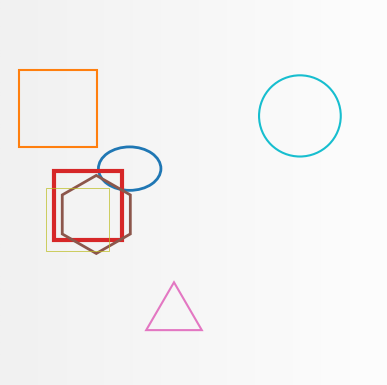[{"shape": "oval", "thickness": 2, "radius": 0.4, "center": [0.335, 0.562]}, {"shape": "square", "thickness": 1.5, "radius": 0.5, "center": [0.15, 0.718]}, {"shape": "square", "thickness": 3, "radius": 0.44, "center": [0.228, 0.466]}, {"shape": "hexagon", "thickness": 2, "radius": 0.51, "center": [0.248, 0.443]}, {"shape": "triangle", "thickness": 1.5, "radius": 0.41, "center": [0.449, 0.184]}, {"shape": "square", "thickness": 0.5, "radius": 0.41, "center": [0.201, 0.43]}, {"shape": "circle", "thickness": 1.5, "radius": 0.53, "center": [0.774, 0.699]}]